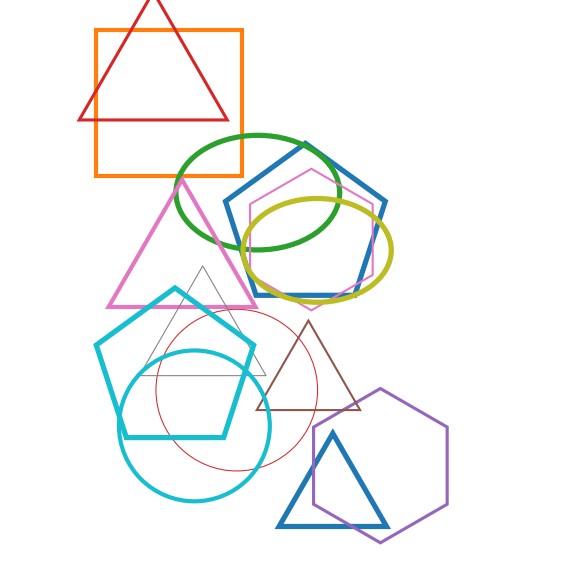[{"shape": "pentagon", "thickness": 2.5, "radius": 0.73, "center": [0.529, 0.606]}, {"shape": "triangle", "thickness": 2.5, "radius": 0.54, "center": [0.576, 0.141]}, {"shape": "square", "thickness": 2, "radius": 0.63, "center": [0.292, 0.821]}, {"shape": "oval", "thickness": 2.5, "radius": 0.71, "center": [0.446, 0.666]}, {"shape": "triangle", "thickness": 1.5, "radius": 0.74, "center": [0.265, 0.865]}, {"shape": "circle", "thickness": 0.5, "radius": 0.7, "center": [0.41, 0.324]}, {"shape": "hexagon", "thickness": 1.5, "radius": 0.67, "center": [0.659, 0.193]}, {"shape": "triangle", "thickness": 1, "radius": 0.52, "center": [0.534, 0.341]}, {"shape": "hexagon", "thickness": 1, "radius": 0.61, "center": [0.539, 0.584]}, {"shape": "triangle", "thickness": 2, "radius": 0.73, "center": [0.315, 0.541]}, {"shape": "triangle", "thickness": 0.5, "radius": 0.63, "center": [0.351, 0.412]}, {"shape": "oval", "thickness": 2.5, "radius": 0.64, "center": [0.549, 0.566]}, {"shape": "circle", "thickness": 2, "radius": 0.65, "center": [0.337, 0.262]}, {"shape": "pentagon", "thickness": 2.5, "radius": 0.72, "center": [0.303, 0.357]}]